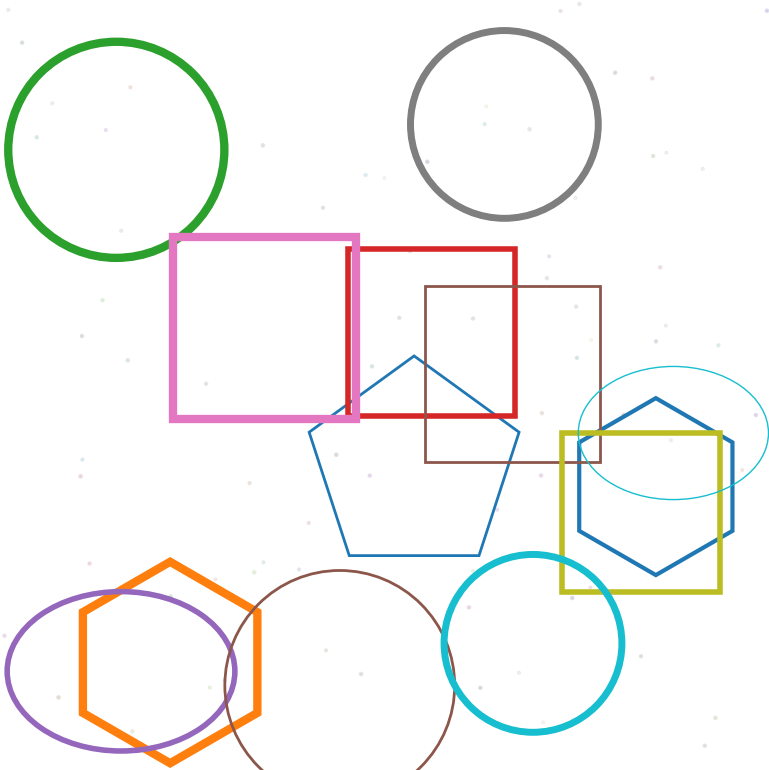[{"shape": "hexagon", "thickness": 1.5, "radius": 0.57, "center": [0.852, 0.368]}, {"shape": "pentagon", "thickness": 1, "radius": 0.72, "center": [0.538, 0.394]}, {"shape": "hexagon", "thickness": 3, "radius": 0.65, "center": [0.221, 0.14]}, {"shape": "circle", "thickness": 3, "radius": 0.7, "center": [0.151, 0.805]}, {"shape": "square", "thickness": 2, "radius": 0.54, "center": [0.56, 0.568]}, {"shape": "oval", "thickness": 2, "radius": 0.74, "center": [0.157, 0.128]}, {"shape": "circle", "thickness": 1, "radius": 0.75, "center": [0.441, 0.11]}, {"shape": "square", "thickness": 1, "radius": 0.57, "center": [0.666, 0.514]}, {"shape": "square", "thickness": 3, "radius": 0.59, "center": [0.343, 0.574]}, {"shape": "circle", "thickness": 2.5, "radius": 0.61, "center": [0.655, 0.838]}, {"shape": "square", "thickness": 2, "radius": 0.52, "center": [0.832, 0.334]}, {"shape": "circle", "thickness": 2.5, "radius": 0.58, "center": [0.692, 0.164]}, {"shape": "oval", "thickness": 0.5, "radius": 0.62, "center": [0.875, 0.438]}]